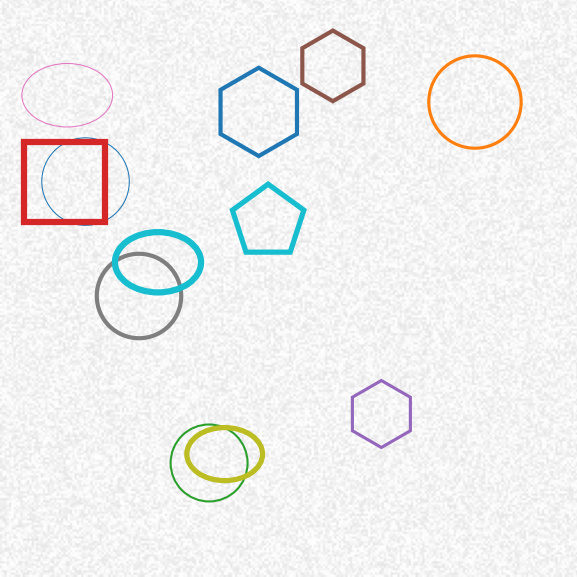[{"shape": "circle", "thickness": 0.5, "radius": 0.38, "center": [0.148, 0.685]}, {"shape": "hexagon", "thickness": 2, "radius": 0.38, "center": [0.448, 0.805]}, {"shape": "circle", "thickness": 1.5, "radius": 0.4, "center": [0.822, 0.822]}, {"shape": "circle", "thickness": 1, "radius": 0.33, "center": [0.362, 0.197]}, {"shape": "square", "thickness": 3, "radius": 0.35, "center": [0.112, 0.684]}, {"shape": "hexagon", "thickness": 1.5, "radius": 0.29, "center": [0.66, 0.282]}, {"shape": "hexagon", "thickness": 2, "radius": 0.31, "center": [0.576, 0.885]}, {"shape": "oval", "thickness": 0.5, "radius": 0.39, "center": [0.116, 0.834]}, {"shape": "circle", "thickness": 2, "radius": 0.37, "center": [0.241, 0.487]}, {"shape": "oval", "thickness": 2.5, "radius": 0.33, "center": [0.389, 0.213]}, {"shape": "oval", "thickness": 3, "radius": 0.37, "center": [0.274, 0.545]}, {"shape": "pentagon", "thickness": 2.5, "radius": 0.33, "center": [0.464, 0.615]}]